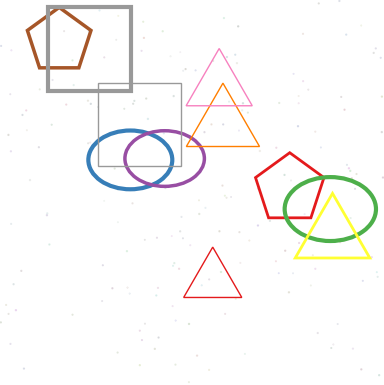[{"shape": "triangle", "thickness": 1, "radius": 0.44, "center": [0.553, 0.271]}, {"shape": "pentagon", "thickness": 2, "radius": 0.47, "center": [0.753, 0.51]}, {"shape": "oval", "thickness": 3, "radius": 0.55, "center": [0.338, 0.585]}, {"shape": "oval", "thickness": 3, "radius": 0.59, "center": [0.858, 0.457]}, {"shape": "oval", "thickness": 2.5, "radius": 0.52, "center": [0.428, 0.588]}, {"shape": "triangle", "thickness": 1, "radius": 0.55, "center": [0.579, 0.674]}, {"shape": "triangle", "thickness": 2, "radius": 0.56, "center": [0.864, 0.386]}, {"shape": "pentagon", "thickness": 2.5, "radius": 0.43, "center": [0.154, 0.894]}, {"shape": "triangle", "thickness": 1, "radius": 0.5, "center": [0.569, 0.775]}, {"shape": "square", "thickness": 3, "radius": 0.54, "center": [0.232, 0.872]}, {"shape": "square", "thickness": 1, "radius": 0.54, "center": [0.363, 0.677]}]